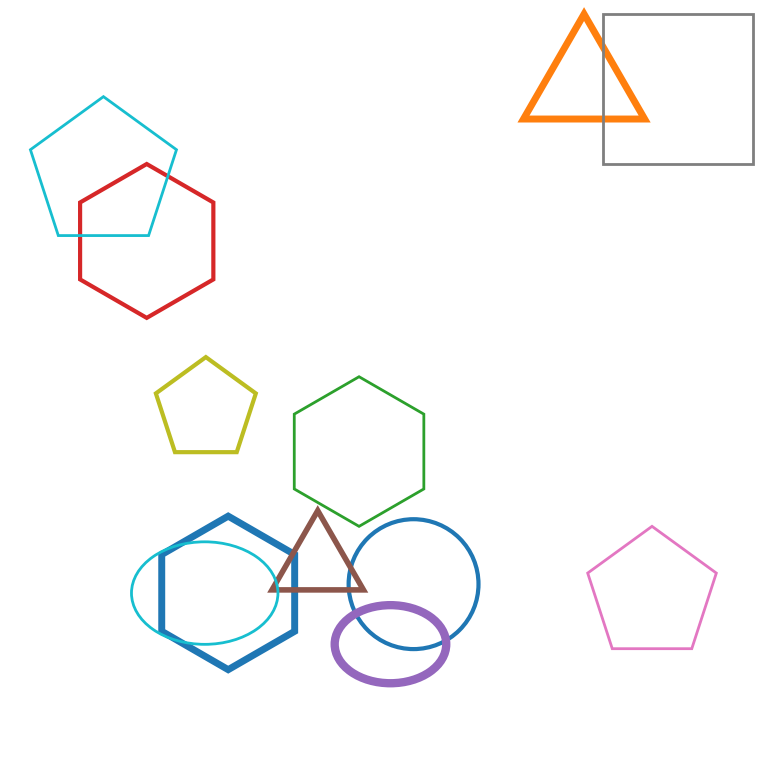[{"shape": "circle", "thickness": 1.5, "radius": 0.42, "center": [0.537, 0.241]}, {"shape": "hexagon", "thickness": 2.5, "radius": 0.5, "center": [0.296, 0.23]}, {"shape": "triangle", "thickness": 2.5, "radius": 0.45, "center": [0.759, 0.891]}, {"shape": "hexagon", "thickness": 1, "radius": 0.49, "center": [0.466, 0.414]}, {"shape": "hexagon", "thickness": 1.5, "radius": 0.5, "center": [0.191, 0.687]}, {"shape": "oval", "thickness": 3, "radius": 0.36, "center": [0.507, 0.163]}, {"shape": "triangle", "thickness": 2, "radius": 0.34, "center": [0.413, 0.268]}, {"shape": "pentagon", "thickness": 1, "radius": 0.44, "center": [0.847, 0.229]}, {"shape": "square", "thickness": 1, "radius": 0.49, "center": [0.881, 0.885]}, {"shape": "pentagon", "thickness": 1.5, "radius": 0.34, "center": [0.267, 0.468]}, {"shape": "oval", "thickness": 1, "radius": 0.48, "center": [0.266, 0.23]}, {"shape": "pentagon", "thickness": 1, "radius": 0.5, "center": [0.134, 0.775]}]